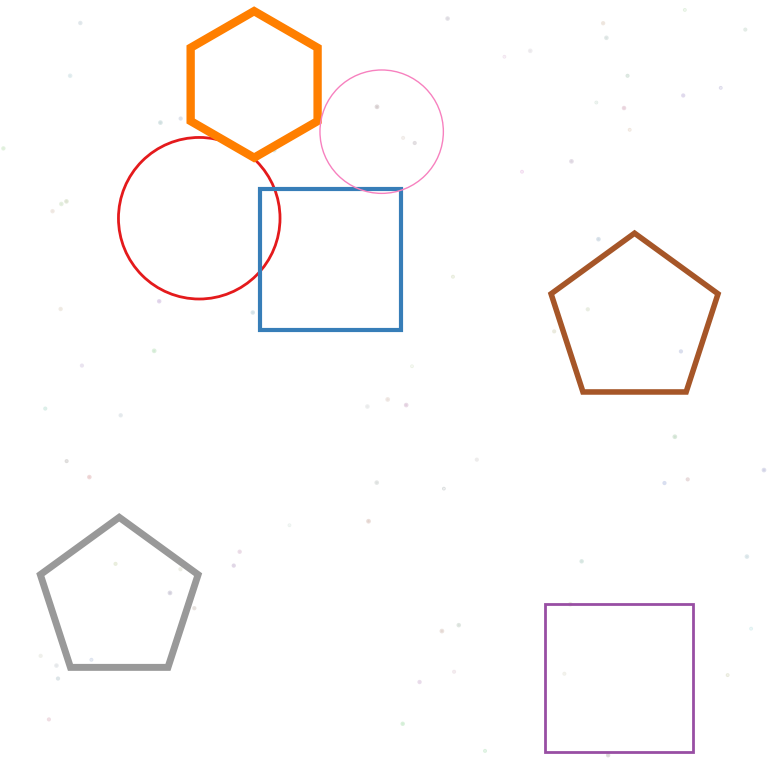[{"shape": "circle", "thickness": 1, "radius": 0.52, "center": [0.259, 0.717]}, {"shape": "square", "thickness": 1.5, "radius": 0.46, "center": [0.429, 0.663]}, {"shape": "square", "thickness": 1, "radius": 0.48, "center": [0.804, 0.12]}, {"shape": "hexagon", "thickness": 3, "radius": 0.48, "center": [0.33, 0.89]}, {"shape": "pentagon", "thickness": 2, "radius": 0.57, "center": [0.824, 0.583]}, {"shape": "circle", "thickness": 0.5, "radius": 0.4, "center": [0.496, 0.829]}, {"shape": "pentagon", "thickness": 2.5, "radius": 0.54, "center": [0.155, 0.22]}]